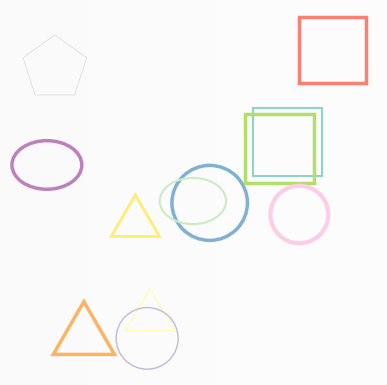[{"shape": "square", "thickness": 1.5, "radius": 0.44, "center": [0.742, 0.631]}, {"shape": "triangle", "thickness": 1, "radius": 0.37, "center": [0.387, 0.178]}, {"shape": "circle", "thickness": 1, "radius": 0.4, "center": [0.38, 0.121]}, {"shape": "square", "thickness": 2.5, "radius": 0.43, "center": [0.858, 0.87]}, {"shape": "circle", "thickness": 2.5, "radius": 0.49, "center": [0.541, 0.473]}, {"shape": "triangle", "thickness": 2.5, "radius": 0.46, "center": [0.216, 0.125]}, {"shape": "square", "thickness": 2.5, "radius": 0.45, "center": [0.722, 0.614]}, {"shape": "circle", "thickness": 3, "radius": 0.37, "center": [0.772, 0.443]}, {"shape": "pentagon", "thickness": 0.5, "radius": 0.43, "center": [0.142, 0.823]}, {"shape": "oval", "thickness": 2.5, "radius": 0.45, "center": [0.121, 0.572]}, {"shape": "oval", "thickness": 1.5, "radius": 0.43, "center": [0.498, 0.478]}, {"shape": "triangle", "thickness": 2, "radius": 0.36, "center": [0.349, 0.422]}]